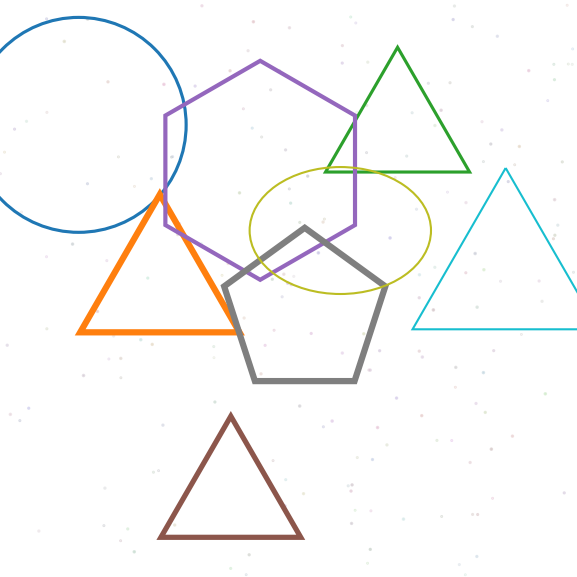[{"shape": "circle", "thickness": 1.5, "radius": 0.93, "center": [0.136, 0.783]}, {"shape": "triangle", "thickness": 3, "radius": 0.8, "center": [0.277, 0.503]}, {"shape": "triangle", "thickness": 1.5, "radius": 0.72, "center": [0.688, 0.773]}, {"shape": "hexagon", "thickness": 2, "radius": 0.95, "center": [0.451, 0.704]}, {"shape": "triangle", "thickness": 2.5, "radius": 0.7, "center": [0.4, 0.139]}, {"shape": "pentagon", "thickness": 3, "radius": 0.73, "center": [0.528, 0.458]}, {"shape": "oval", "thickness": 1, "radius": 0.79, "center": [0.589, 0.6]}, {"shape": "triangle", "thickness": 1, "radius": 0.93, "center": [0.876, 0.522]}]